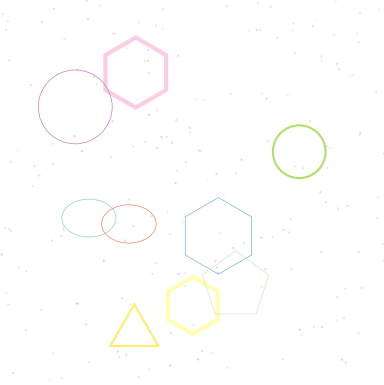[{"shape": "oval", "thickness": 0.5, "radius": 0.35, "center": [0.231, 0.434]}, {"shape": "hexagon", "thickness": 3, "radius": 0.37, "center": [0.501, 0.206]}, {"shape": "oval", "thickness": 0.5, "radius": 0.35, "center": [0.335, 0.418]}, {"shape": "hexagon", "thickness": 0.5, "radius": 0.5, "center": [0.567, 0.387]}, {"shape": "circle", "thickness": 1.5, "radius": 0.34, "center": [0.777, 0.606]}, {"shape": "hexagon", "thickness": 3, "radius": 0.45, "center": [0.353, 0.812]}, {"shape": "circle", "thickness": 0.5, "radius": 0.48, "center": [0.195, 0.722]}, {"shape": "pentagon", "thickness": 0.5, "radius": 0.45, "center": [0.612, 0.258]}, {"shape": "triangle", "thickness": 1.5, "radius": 0.36, "center": [0.349, 0.137]}]